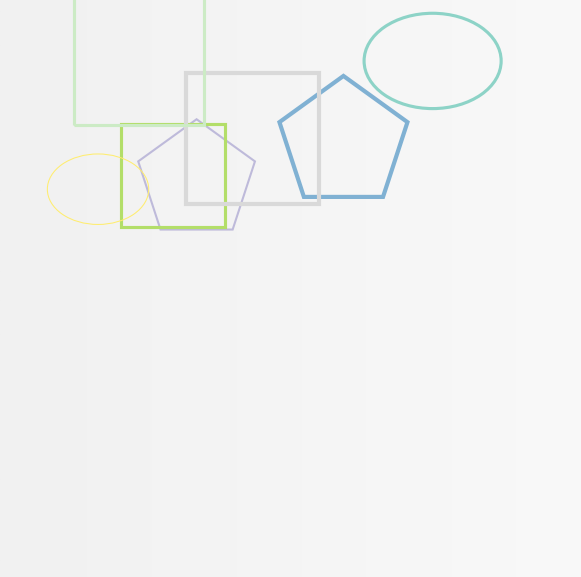[{"shape": "oval", "thickness": 1.5, "radius": 0.59, "center": [0.744, 0.894]}, {"shape": "pentagon", "thickness": 1, "radius": 0.53, "center": [0.338, 0.687]}, {"shape": "pentagon", "thickness": 2, "radius": 0.58, "center": [0.591, 0.752]}, {"shape": "square", "thickness": 1.5, "radius": 0.45, "center": [0.297, 0.695]}, {"shape": "square", "thickness": 2, "radius": 0.57, "center": [0.435, 0.759]}, {"shape": "square", "thickness": 1.5, "radius": 0.56, "center": [0.239, 0.895]}, {"shape": "oval", "thickness": 0.5, "radius": 0.44, "center": [0.169, 0.671]}]